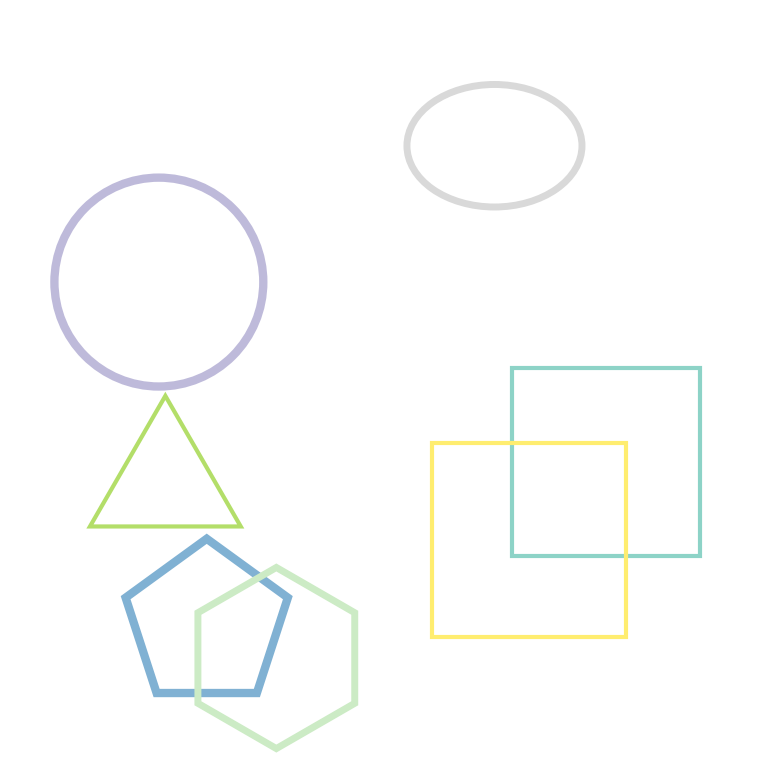[{"shape": "square", "thickness": 1.5, "radius": 0.61, "center": [0.787, 0.4]}, {"shape": "circle", "thickness": 3, "radius": 0.68, "center": [0.206, 0.634]}, {"shape": "pentagon", "thickness": 3, "radius": 0.55, "center": [0.268, 0.19]}, {"shape": "triangle", "thickness": 1.5, "radius": 0.57, "center": [0.215, 0.373]}, {"shape": "oval", "thickness": 2.5, "radius": 0.57, "center": [0.642, 0.811]}, {"shape": "hexagon", "thickness": 2.5, "radius": 0.59, "center": [0.359, 0.145]}, {"shape": "square", "thickness": 1.5, "radius": 0.63, "center": [0.687, 0.299]}]